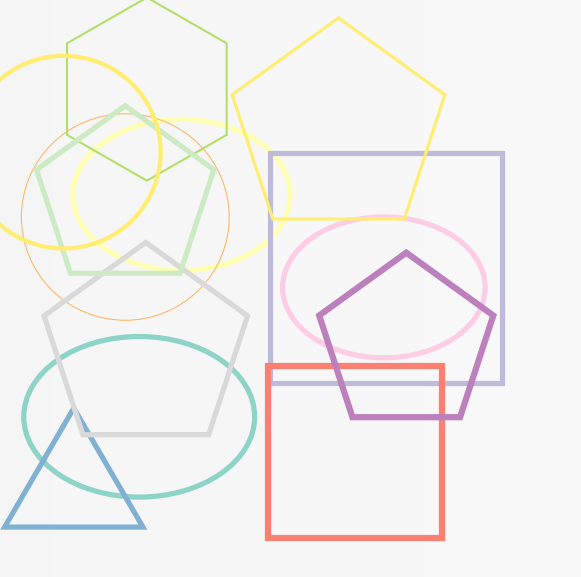[{"shape": "oval", "thickness": 2.5, "radius": 0.99, "center": [0.24, 0.277]}, {"shape": "oval", "thickness": 2.5, "radius": 0.93, "center": [0.312, 0.662]}, {"shape": "square", "thickness": 2.5, "radius": 1.0, "center": [0.663, 0.535]}, {"shape": "square", "thickness": 3, "radius": 0.75, "center": [0.611, 0.216]}, {"shape": "triangle", "thickness": 2.5, "radius": 0.69, "center": [0.127, 0.155]}, {"shape": "circle", "thickness": 0.5, "radius": 0.89, "center": [0.216, 0.623]}, {"shape": "hexagon", "thickness": 1, "radius": 0.79, "center": [0.253, 0.845]}, {"shape": "oval", "thickness": 2.5, "radius": 0.87, "center": [0.66, 0.501]}, {"shape": "pentagon", "thickness": 2.5, "radius": 0.92, "center": [0.251, 0.395]}, {"shape": "pentagon", "thickness": 3, "radius": 0.79, "center": [0.699, 0.404]}, {"shape": "pentagon", "thickness": 2.5, "radius": 0.8, "center": [0.215, 0.656]}, {"shape": "circle", "thickness": 2, "radius": 0.83, "center": [0.11, 0.736]}, {"shape": "pentagon", "thickness": 1.5, "radius": 0.96, "center": [0.582, 0.776]}]